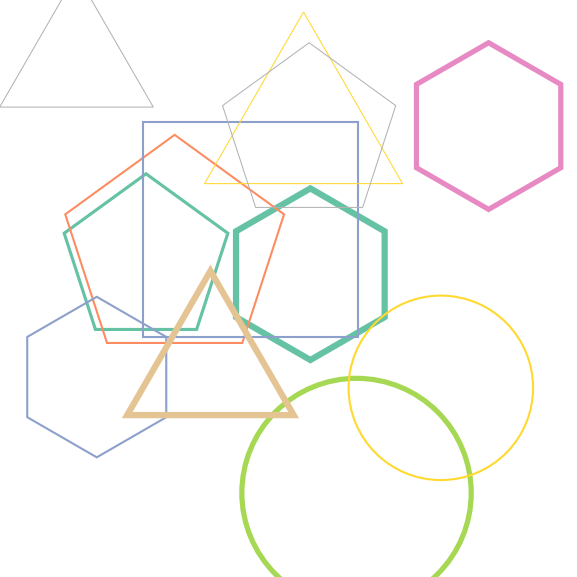[{"shape": "pentagon", "thickness": 1.5, "radius": 0.74, "center": [0.253, 0.549]}, {"shape": "hexagon", "thickness": 3, "radius": 0.74, "center": [0.537, 0.524]}, {"shape": "pentagon", "thickness": 1, "radius": 1.0, "center": [0.302, 0.566]}, {"shape": "hexagon", "thickness": 1, "radius": 0.69, "center": [0.168, 0.346]}, {"shape": "square", "thickness": 1, "radius": 0.93, "center": [0.433, 0.601]}, {"shape": "hexagon", "thickness": 2.5, "radius": 0.72, "center": [0.846, 0.781]}, {"shape": "circle", "thickness": 2.5, "radius": 0.99, "center": [0.617, 0.145]}, {"shape": "triangle", "thickness": 0.5, "radius": 0.99, "center": [0.526, 0.78]}, {"shape": "circle", "thickness": 1, "radius": 0.8, "center": [0.763, 0.328]}, {"shape": "triangle", "thickness": 3, "radius": 0.83, "center": [0.364, 0.364]}, {"shape": "pentagon", "thickness": 0.5, "radius": 0.79, "center": [0.535, 0.768]}, {"shape": "triangle", "thickness": 0.5, "radius": 0.77, "center": [0.132, 0.89]}]